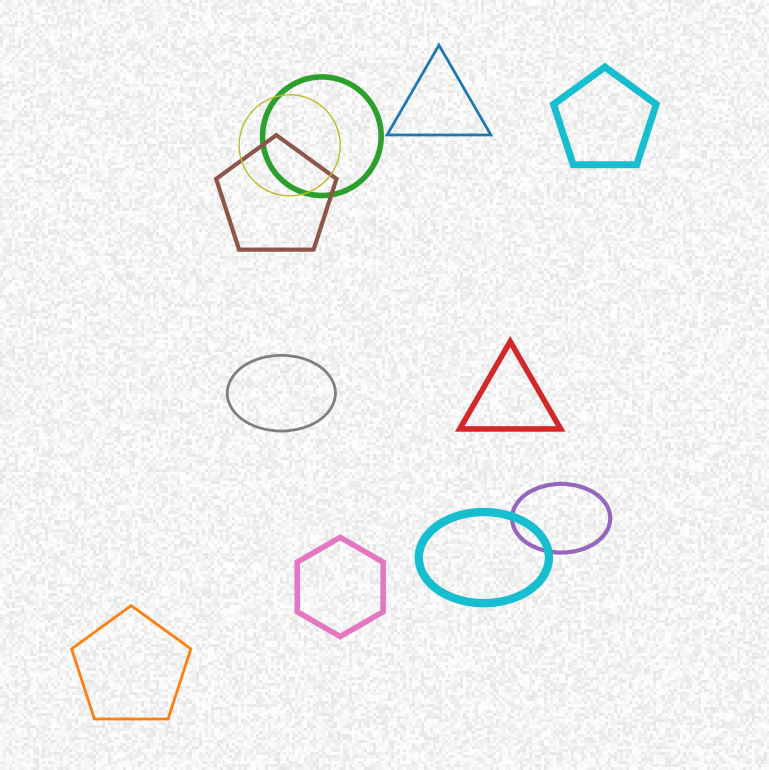[{"shape": "triangle", "thickness": 1, "radius": 0.39, "center": [0.57, 0.864]}, {"shape": "pentagon", "thickness": 1, "radius": 0.41, "center": [0.17, 0.132]}, {"shape": "circle", "thickness": 2, "radius": 0.39, "center": [0.418, 0.823]}, {"shape": "triangle", "thickness": 2, "radius": 0.38, "center": [0.663, 0.481]}, {"shape": "oval", "thickness": 1.5, "radius": 0.32, "center": [0.729, 0.327]}, {"shape": "pentagon", "thickness": 1.5, "radius": 0.41, "center": [0.359, 0.742]}, {"shape": "hexagon", "thickness": 2, "radius": 0.32, "center": [0.442, 0.238]}, {"shape": "oval", "thickness": 1, "radius": 0.35, "center": [0.365, 0.489]}, {"shape": "circle", "thickness": 0.5, "radius": 0.33, "center": [0.376, 0.811]}, {"shape": "oval", "thickness": 3, "radius": 0.42, "center": [0.628, 0.276]}, {"shape": "pentagon", "thickness": 2.5, "radius": 0.35, "center": [0.786, 0.843]}]